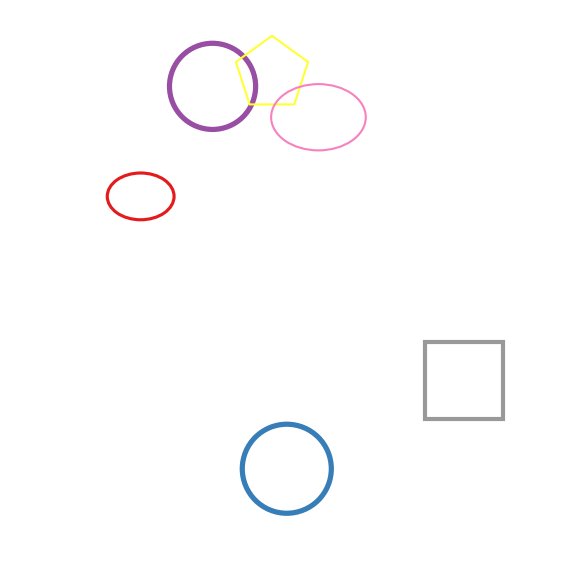[{"shape": "oval", "thickness": 1.5, "radius": 0.29, "center": [0.244, 0.659]}, {"shape": "circle", "thickness": 2.5, "radius": 0.39, "center": [0.497, 0.187]}, {"shape": "circle", "thickness": 2.5, "radius": 0.37, "center": [0.368, 0.85]}, {"shape": "pentagon", "thickness": 1, "radius": 0.33, "center": [0.471, 0.872]}, {"shape": "oval", "thickness": 1, "radius": 0.41, "center": [0.551, 0.796]}, {"shape": "square", "thickness": 2, "radius": 0.34, "center": [0.804, 0.34]}]